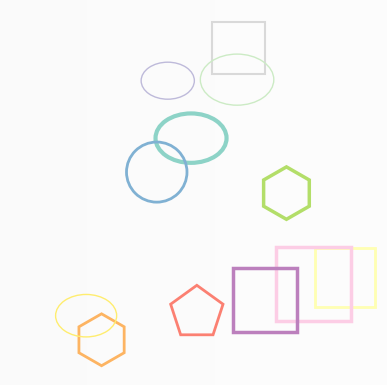[{"shape": "oval", "thickness": 3, "radius": 0.46, "center": [0.493, 0.641]}, {"shape": "square", "thickness": 2, "radius": 0.38, "center": [0.891, 0.279]}, {"shape": "oval", "thickness": 1, "radius": 0.34, "center": [0.433, 0.79]}, {"shape": "pentagon", "thickness": 2, "radius": 0.36, "center": [0.508, 0.188]}, {"shape": "circle", "thickness": 2, "radius": 0.39, "center": [0.405, 0.553]}, {"shape": "hexagon", "thickness": 2, "radius": 0.34, "center": [0.262, 0.117]}, {"shape": "hexagon", "thickness": 2.5, "radius": 0.34, "center": [0.739, 0.498]}, {"shape": "square", "thickness": 2.5, "radius": 0.48, "center": [0.81, 0.262]}, {"shape": "square", "thickness": 1.5, "radius": 0.34, "center": [0.615, 0.875]}, {"shape": "square", "thickness": 2.5, "radius": 0.42, "center": [0.684, 0.221]}, {"shape": "oval", "thickness": 1, "radius": 0.47, "center": [0.612, 0.793]}, {"shape": "oval", "thickness": 1, "radius": 0.39, "center": [0.222, 0.18]}]